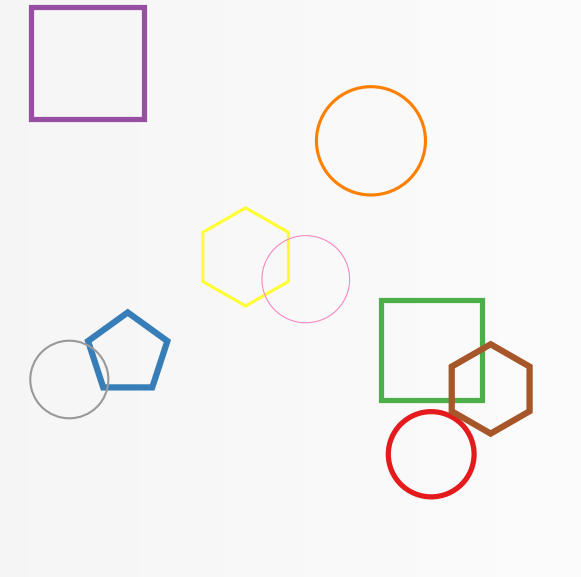[{"shape": "circle", "thickness": 2.5, "radius": 0.37, "center": [0.742, 0.213]}, {"shape": "pentagon", "thickness": 3, "radius": 0.36, "center": [0.22, 0.386]}, {"shape": "square", "thickness": 2.5, "radius": 0.43, "center": [0.743, 0.394]}, {"shape": "square", "thickness": 2.5, "radius": 0.49, "center": [0.15, 0.89]}, {"shape": "circle", "thickness": 1.5, "radius": 0.47, "center": [0.638, 0.755]}, {"shape": "hexagon", "thickness": 1.5, "radius": 0.43, "center": [0.423, 0.554]}, {"shape": "hexagon", "thickness": 3, "radius": 0.39, "center": [0.844, 0.326]}, {"shape": "circle", "thickness": 0.5, "radius": 0.38, "center": [0.526, 0.516]}, {"shape": "circle", "thickness": 1, "radius": 0.34, "center": [0.119, 0.342]}]